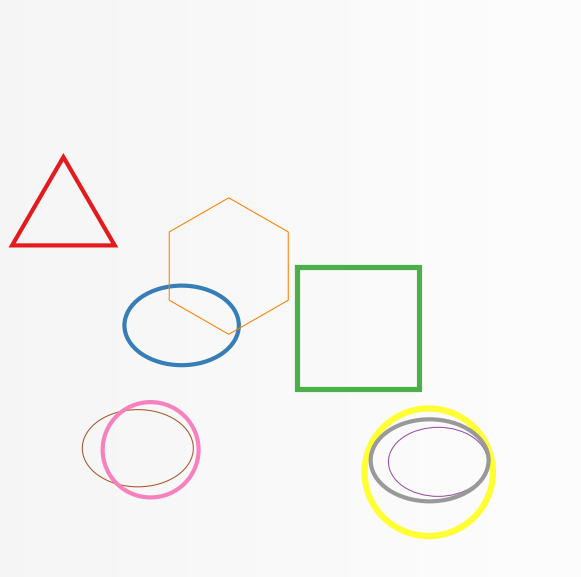[{"shape": "triangle", "thickness": 2, "radius": 0.51, "center": [0.109, 0.625]}, {"shape": "oval", "thickness": 2, "radius": 0.49, "center": [0.312, 0.436]}, {"shape": "square", "thickness": 2.5, "radius": 0.53, "center": [0.616, 0.431]}, {"shape": "oval", "thickness": 0.5, "radius": 0.43, "center": [0.754, 0.199]}, {"shape": "hexagon", "thickness": 0.5, "radius": 0.59, "center": [0.394, 0.538]}, {"shape": "circle", "thickness": 3, "radius": 0.55, "center": [0.738, 0.181]}, {"shape": "oval", "thickness": 0.5, "radius": 0.48, "center": [0.237, 0.223]}, {"shape": "circle", "thickness": 2, "radius": 0.41, "center": [0.259, 0.22]}, {"shape": "oval", "thickness": 2, "radius": 0.51, "center": [0.739, 0.202]}]